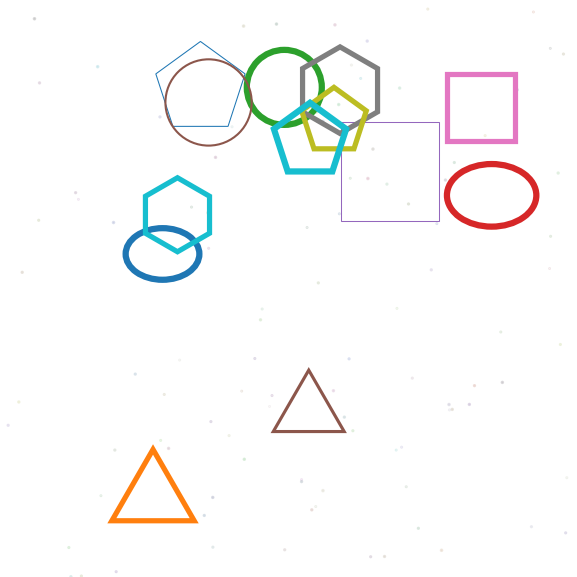[{"shape": "oval", "thickness": 3, "radius": 0.32, "center": [0.281, 0.559]}, {"shape": "pentagon", "thickness": 0.5, "radius": 0.41, "center": [0.347, 0.846]}, {"shape": "triangle", "thickness": 2.5, "radius": 0.41, "center": [0.265, 0.139]}, {"shape": "circle", "thickness": 3, "radius": 0.32, "center": [0.492, 0.848]}, {"shape": "oval", "thickness": 3, "radius": 0.39, "center": [0.851, 0.661]}, {"shape": "square", "thickness": 0.5, "radius": 0.43, "center": [0.676, 0.702]}, {"shape": "circle", "thickness": 1, "radius": 0.37, "center": [0.361, 0.822]}, {"shape": "triangle", "thickness": 1.5, "radius": 0.35, "center": [0.535, 0.287]}, {"shape": "square", "thickness": 2.5, "radius": 0.29, "center": [0.833, 0.813]}, {"shape": "hexagon", "thickness": 2.5, "radius": 0.37, "center": [0.589, 0.843]}, {"shape": "pentagon", "thickness": 2.5, "radius": 0.29, "center": [0.578, 0.789]}, {"shape": "hexagon", "thickness": 2.5, "radius": 0.32, "center": [0.307, 0.627]}, {"shape": "pentagon", "thickness": 3, "radius": 0.33, "center": [0.537, 0.755]}]